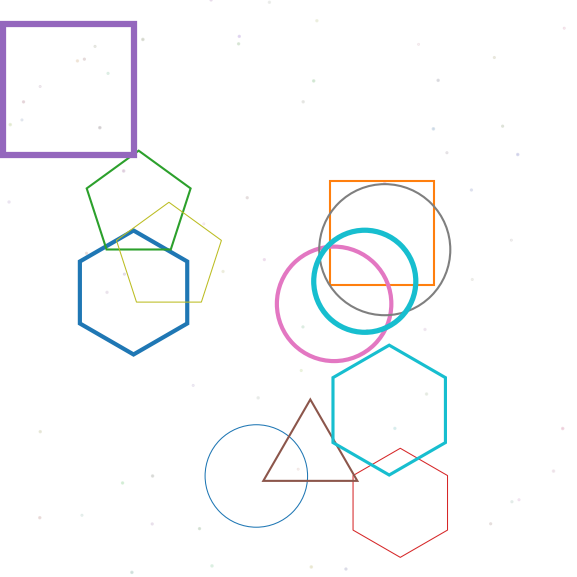[{"shape": "hexagon", "thickness": 2, "radius": 0.54, "center": [0.231, 0.493]}, {"shape": "circle", "thickness": 0.5, "radius": 0.44, "center": [0.444, 0.175]}, {"shape": "square", "thickness": 1, "radius": 0.45, "center": [0.662, 0.595]}, {"shape": "pentagon", "thickness": 1, "radius": 0.47, "center": [0.24, 0.644]}, {"shape": "hexagon", "thickness": 0.5, "radius": 0.47, "center": [0.693, 0.128]}, {"shape": "square", "thickness": 3, "radius": 0.57, "center": [0.118, 0.845]}, {"shape": "triangle", "thickness": 1, "radius": 0.47, "center": [0.537, 0.213]}, {"shape": "circle", "thickness": 2, "radius": 0.5, "center": [0.579, 0.473]}, {"shape": "circle", "thickness": 1, "radius": 0.57, "center": [0.666, 0.567]}, {"shape": "pentagon", "thickness": 0.5, "radius": 0.48, "center": [0.293, 0.553]}, {"shape": "hexagon", "thickness": 1.5, "radius": 0.56, "center": [0.674, 0.289]}, {"shape": "circle", "thickness": 2.5, "radius": 0.44, "center": [0.632, 0.512]}]